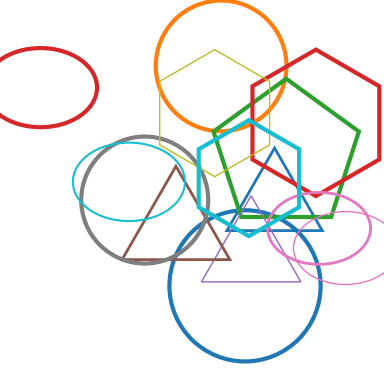[{"shape": "triangle", "thickness": 2, "radius": 0.71, "center": [0.713, 0.472]}, {"shape": "circle", "thickness": 3, "radius": 0.98, "center": [0.636, 0.258]}, {"shape": "circle", "thickness": 3, "radius": 0.85, "center": [0.574, 0.829]}, {"shape": "pentagon", "thickness": 3, "radius": 0.99, "center": [0.743, 0.597]}, {"shape": "hexagon", "thickness": 3, "radius": 0.95, "center": [0.821, 0.681]}, {"shape": "oval", "thickness": 3, "radius": 0.73, "center": [0.105, 0.772]}, {"shape": "triangle", "thickness": 1, "radius": 0.75, "center": [0.652, 0.342]}, {"shape": "triangle", "thickness": 2, "radius": 0.81, "center": [0.457, 0.406]}, {"shape": "oval", "thickness": 1, "radius": 0.68, "center": [0.898, 0.356]}, {"shape": "oval", "thickness": 2, "radius": 0.67, "center": [0.829, 0.407]}, {"shape": "circle", "thickness": 3, "radius": 0.82, "center": [0.376, 0.48]}, {"shape": "hexagon", "thickness": 1, "radius": 0.82, "center": [0.558, 0.706]}, {"shape": "oval", "thickness": 1.5, "radius": 0.73, "center": [0.335, 0.528]}, {"shape": "hexagon", "thickness": 3, "radius": 0.75, "center": [0.647, 0.537]}]